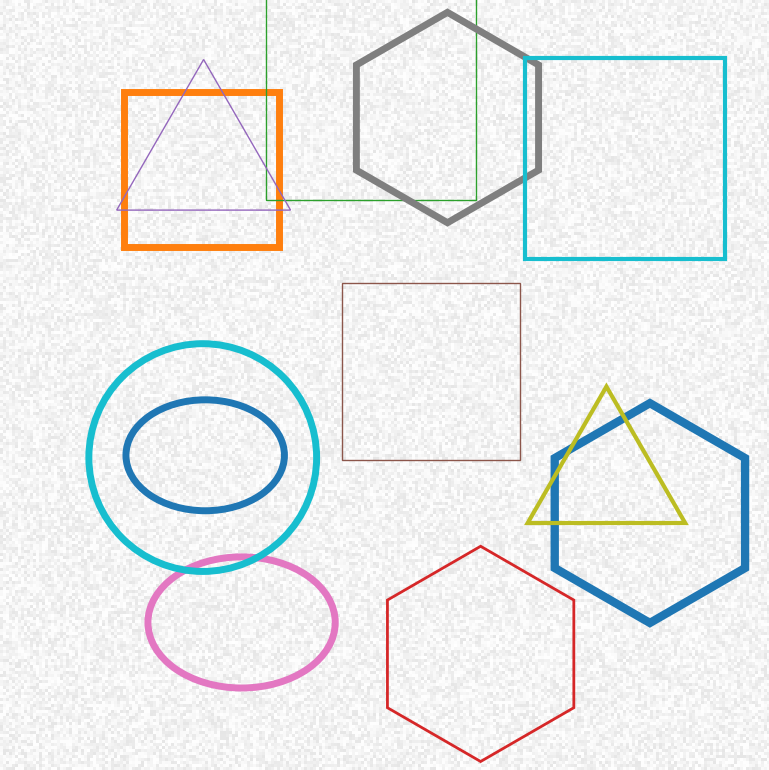[{"shape": "oval", "thickness": 2.5, "radius": 0.51, "center": [0.266, 0.409]}, {"shape": "hexagon", "thickness": 3, "radius": 0.71, "center": [0.844, 0.334]}, {"shape": "square", "thickness": 2.5, "radius": 0.5, "center": [0.262, 0.78]}, {"shape": "square", "thickness": 0.5, "radius": 0.68, "center": [0.481, 0.876]}, {"shape": "hexagon", "thickness": 1, "radius": 0.7, "center": [0.624, 0.151]}, {"shape": "triangle", "thickness": 0.5, "radius": 0.65, "center": [0.264, 0.792]}, {"shape": "square", "thickness": 0.5, "radius": 0.58, "center": [0.56, 0.517]}, {"shape": "oval", "thickness": 2.5, "radius": 0.61, "center": [0.314, 0.192]}, {"shape": "hexagon", "thickness": 2.5, "radius": 0.68, "center": [0.581, 0.847]}, {"shape": "triangle", "thickness": 1.5, "radius": 0.59, "center": [0.788, 0.38]}, {"shape": "circle", "thickness": 2.5, "radius": 0.74, "center": [0.263, 0.406]}, {"shape": "square", "thickness": 1.5, "radius": 0.65, "center": [0.812, 0.794]}]